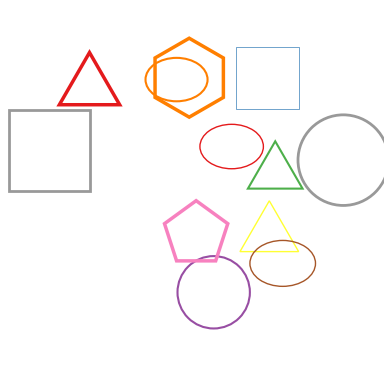[{"shape": "triangle", "thickness": 2.5, "radius": 0.45, "center": [0.232, 0.773]}, {"shape": "oval", "thickness": 1, "radius": 0.41, "center": [0.602, 0.619]}, {"shape": "square", "thickness": 0.5, "radius": 0.4, "center": [0.695, 0.798]}, {"shape": "triangle", "thickness": 1.5, "radius": 0.41, "center": [0.715, 0.551]}, {"shape": "circle", "thickness": 1.5, "radius": 0.47, "center": [0.555, 0.241]}, {"shape": "oval", "thickness": 1.5, "radius": 0.4, "center": [0.459, 0.793]}, {"shape": "hexagon", "thickness": 2.5, "radius": 0.51, "center": [0.491, 0.798]}, {"shape": "triangle", "thickness": 1, "radius": 0.44, "center": [0.699, 0.39]}, {"shape": "oval", "thickness": 1, "radius": 0.43, "center": [0.734, 0.316]}, {"shape": "pentagon", "thickness": 2.5, "radius": 0.43, "center": [0.509, 0.392]}, {"shape": "square", "thickness": 2, "radius": 0.53, "center": [0.129, 0.609]}, {"shape": "circle", "thickness": 2, "radius": 0.59, "center": [0.892, 0.584]}]